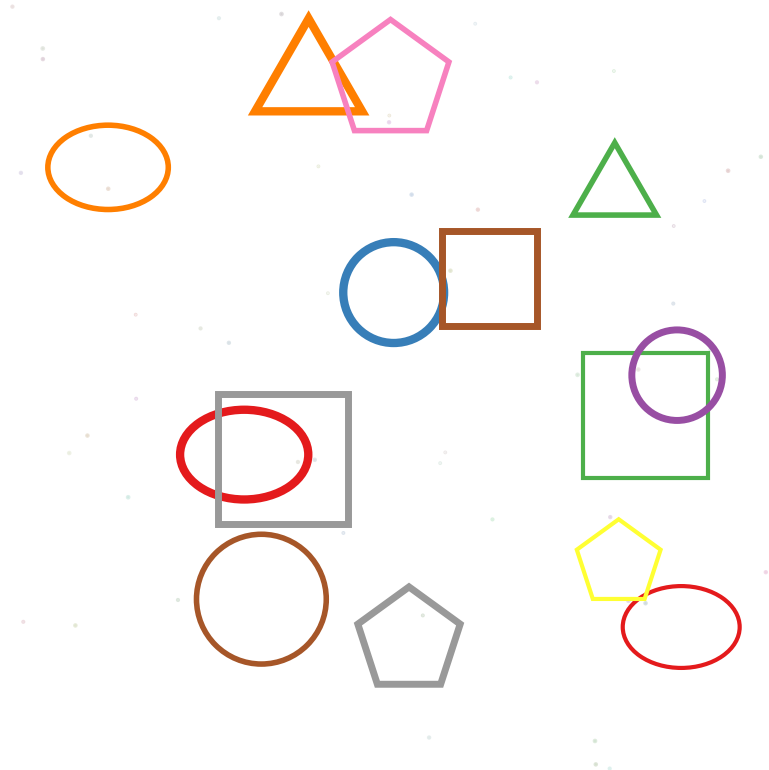[{"shape": "oval", "thickness": 3, "radius": 0.42, "center": [0.317, 0.41]}, {"shape": "oval", "thickness": 1.5, "radius": 0.38, "center": [0.885, 0.186]}, {"shape": "circle", "thickness": 3, "radius": 0.33, "center": [0.511, 0.62]}, {"shape": "square", "thickness": 1.5, "radius": 0.41, "center": [0.838, 0.461]}, {"shape": "triangle", "thickness": 2, "radius": 0.31, "center": [0.798, 0.752]}, {"shape": "circle", "thickness": 2.5, "radius": 0.29, "center": [0.879, 0.513]}, {"shape": "oval", "thickness": 2, "radius": 0.39, "center": [0.14, 0.783]}, {"shape": "triangle", "thickness": 3, "radius": 0.4, "center": [0.401, 0.896]}, {"shape": "pentagon", "thickness": 1.5, "radius": 0.29, "center": [0.804, 0.268]}, {"shape": "square", "thickness": 2.5, "radius": 0.31, "center": [0.636, 0.639]}, {"shape": "circle", "thickness": 2, "radius": 0.42, "center": [0.339, 0.222]}, {"shape": "pentagon", "thickness": 2, "radius": 0.4, "center": [0.507, 0.895]}, {"shape": "pentagon", "thickness": 2.5, "radius": 0.35, "center": [0.531, 0.168]}, {"shape": "square", "thickness": 2.5, "radius": 0.42, "center": [0.367, 0.404]}]